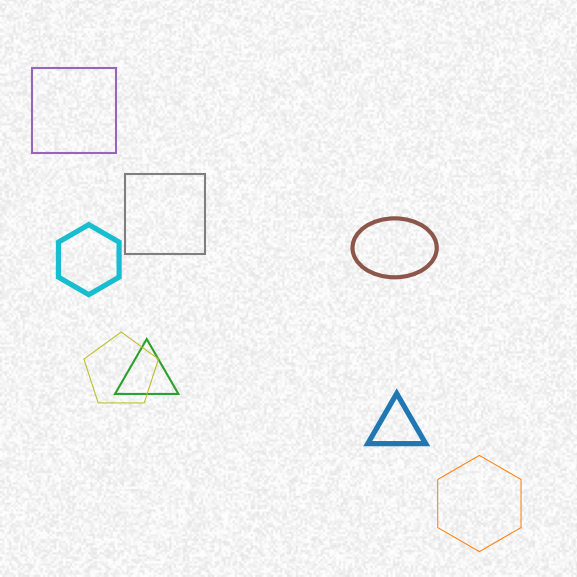[{"shape": "triangle", "thickness": 2.5, "radius": 0.29, "center": [0.687, 0.26]}, {"shape": "hexagon", "thickness": 0.5, "radius": 0.42, "center": [0.83, 0.127]}, {"shape": "triangle", "thickness": 1, "radius": 0.32, "center": [0.254, 0.349]}, {"shape": "square", "thickness": 1, "radius": 0.37, "center": [0.128, 0.808]}, {"shape": "oval", "thickness": 2, "radius": 0.36, "center": [0.683, 0.57]}, {"shape": "square", "thickness": 1, "radius": 0.35, "center": [0.286, 0.629]}, {"shape": "pentagon", "thickness": 0.5, "radius": 0.34, "center": [0.21, 0.356]}, {"shape": "hexagon", "thickness": 2.5, "radius": 0.3, "center": [0.154, 0.55]}]